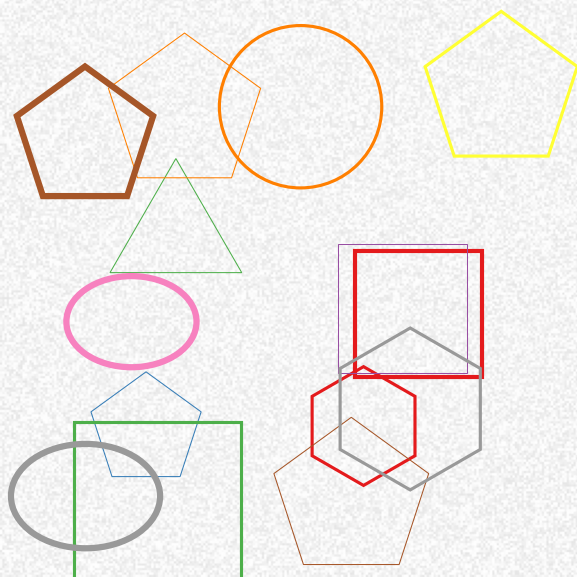[{"shape": "square", "thickness": 2, "radius": 0.55, "center": [0.725, 0.456]}, {"shape": "hexagon", "thickness": 1.5, "radius": 0.51, "center": [0.63, 0.261]}, {"shape": "pentagon", "thickness": 0.5, "radius": 0.5, "center": [0.253, 0.255]}, {"shape": "square", "thickness": 1.5, "radius": 0.72, "center": [0.273, 0.124]}, {"shape": "triangle", "thickness": 0.5, "radius": 0.66, "center": [0.305, 0.593]}, {"shape": "square", "thickness": 0.5, "radius": 0.56, "center": [0.697, 0.465]}, {"shape": "circle", "thickness": 1.5, "radius": 0.7, "center": [0.52, 0.814]}, {"shape": "pentagon", "thickness": 0.5, "radius": 0.69, "center": [0.32, 0.803]}, {"shape": "pentagon", "thickness": 1.5, "radius": 0.69, "center": [0.868, 0.841]}, {"shape": "pentagon", "thickness": 0.5, "radius": 0.7, "center": [0.608, 0.136]}, {"shape": "pentagon", "thickness": 3, "radius": 0.62, "center": [0.147, 0.76]}, {"shape": "oval", "thickness": 3, "radius": 0.56, "center": [0.228, 0.442]}, {"shape": "hexagon", "thickness": 1.5, "radius": 0.7, "center": [0.71, 0.291]}, {"shape": "oval", "thickness": 3, "radius": 0.65, "center": [0.148, 0.14]}]